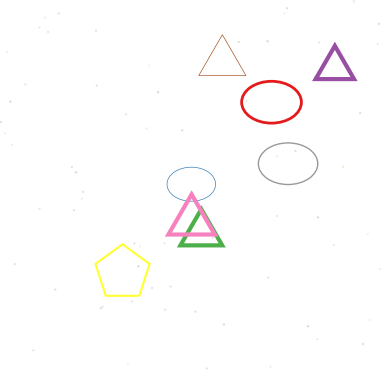[{"shape": "oval", "thickness": 2, "radius": 0.39, "center": [0.705, 0.735]}, {"shape": "oval", "thickness": 0.5, "radius": 0.32, "center": [0.497, 0.522]}, {"shape": "triangle", "thickness": 3, "radius": 0.31, "center": [0.523, 0.394]}, {"shape": "triangle", "thickness": 3, "radius": 0.29, "center": [0.87, 0.823]}, {"shape": "pentagon", "thickness": 1.5, "radius": 0.37, "center": [0.318, 0.292]}, {"shape": "triangle", "thickness": 0.5, "radius": 0.35, "center": [0.578, 0.839]}, {"shape": "triangle", "thickness": 3, "radius": 0.35, "center": [0.498, 0.426]}, {"shape": "oval", "thickness": 1, "radius": 0.39, "center": [0.748, 0.575]}]